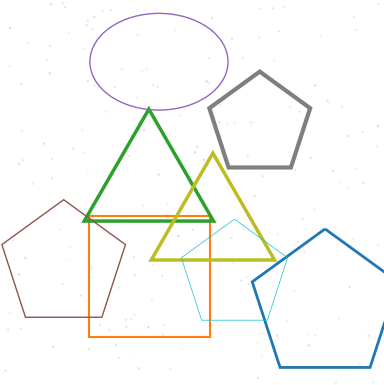[{"shape": "pentagon", "thickness": 2, "radius": 0.99, "center": [0.844, 0.207]}, {"shape": "square", "thickness": 1.5, "radius": 0.78, "center": [0.389, 0.282]}, {"shape": "triangle", "thickness": 2.5, "radius": 0.97, "center": [0.387, 0.523]}, {"shape": "oval", "thickness": 1, "radius": 0.9, "center": [0.413, 0.84]}, {"shape": "pentagon", "thickness": 1, "radius": 0.84, "center": [0.165, 0.312]}, {"shape": "pentagon", "thickness": 3, "radius": 0.69, "center": [0.675, 0.676]}, {"shape": "triangle", "thickness": 2.5, "radius": 0.92, "center": [0.553, 0.417]}, {"shape": "pentagon", "thickness": 0.5, "radius": 0.73, "center": [0.609, 0.286]}]